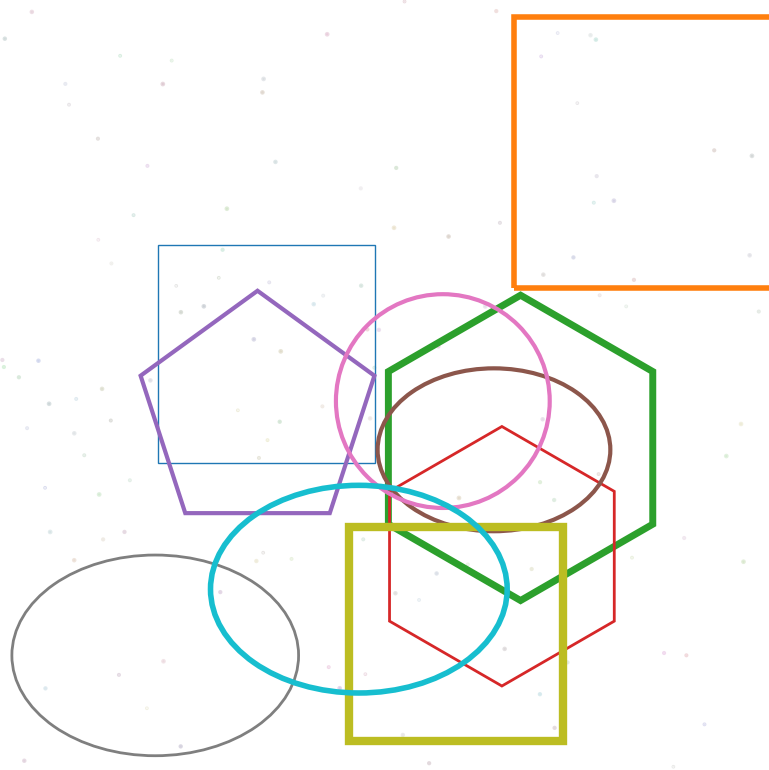[{"shape": "square", "thickness": 0.5, "radius": 0.7, "center": [0.346, 0.54]}, {"shape": "square", "thickness": 2, "radius": 0.88, "center": [0.844, 0.802]}, {"shape": "hexagon", "thickness": 2.5, "radius": 0.99, "center": [0.676, 0.418]}, {"shape": "hexagon", "thickness": 1, "radius": 0.84, "center": [0.652, 0.278]}, {"shape": "pentagon", "thickness": 1.5, "radius": 0.8, "center": [0.334, 0.463]}, {"shape": "oval", "thickness": 1.5, "radius": 0.76, "center": [0.642, 0.416]}, {"shape": "circle", "thickness": 1.5, "radius": 0.69, "center": [0.575, 0.479]}, {"shape": "oval", "thickness": 1, "radius": 0.93, "center": [0.202, 0.149]}, {"shape": "square", "thickness": 3, "radius": 0.7, "center": [0.592, 0.177]}, {"shape": "oval", "thickness": 2, "radius": 0.96, "center": [0.466, 0.235]}]